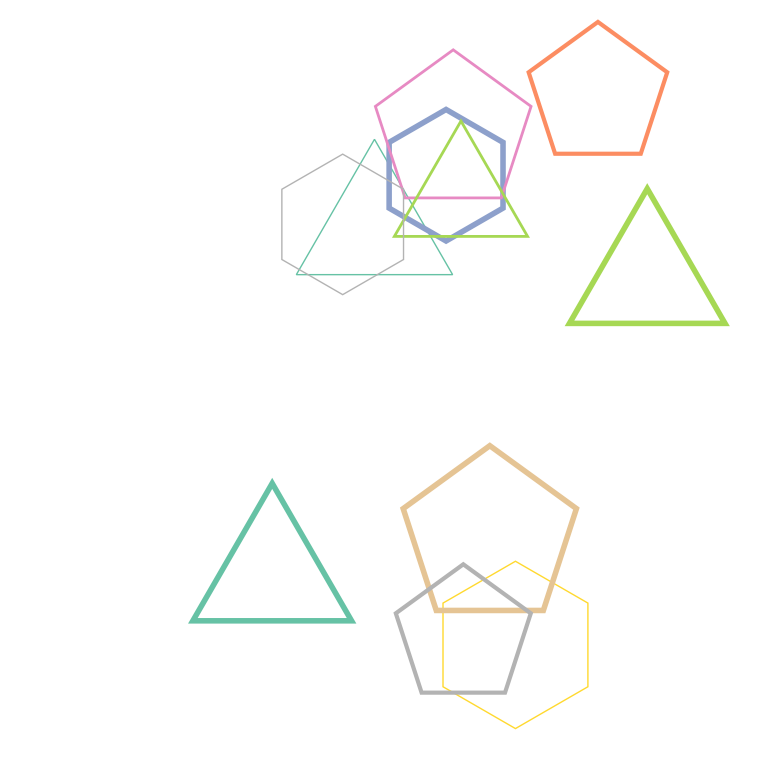[{"shape": "triangle", "thickness": 2, "radius": 0.59, "center": [0.354, 0.253]}, {"shape": "triangle", "thickness": 0.5, "radius": 0.59, "center": [0.486, 0.702]}, {"shape": "pentagon", "thickness": 1.5, "radius": 0.47, "center": [0.777, 0.877]}, {"shape": "hexagon", "thickness": 2, "radius": 0.43, "center": [0.579, 0.772]}, {"shape": "pentagon", "thickness": 1, "radius": 0.53, "center": [0.589, 0.829]}, {"shape": "triangle", "thickness": 2, "radius": 0.58, "center": [0.841, 0.638]}, {"shape": "triangle", "thickness": 1, "radius": 0.5, "center": [0.599, 0.743]}, {"shape": "hexagon", "thickness": 0.5, "radius": 0.54, "center": [0.669, 0.162]}, {"shape": "pentagon", "thickness": 2, "radius": 0.59, "center": [0.636, 0.303]}, {"shape": "hexagon", "thickness": 0.5, "radius": 0.46, "center": [0.445, 0.709]}, {"shape": "pentagon", "thickness": 1.5, "radius": 0.46, "center": [0.602, 0.175]}]